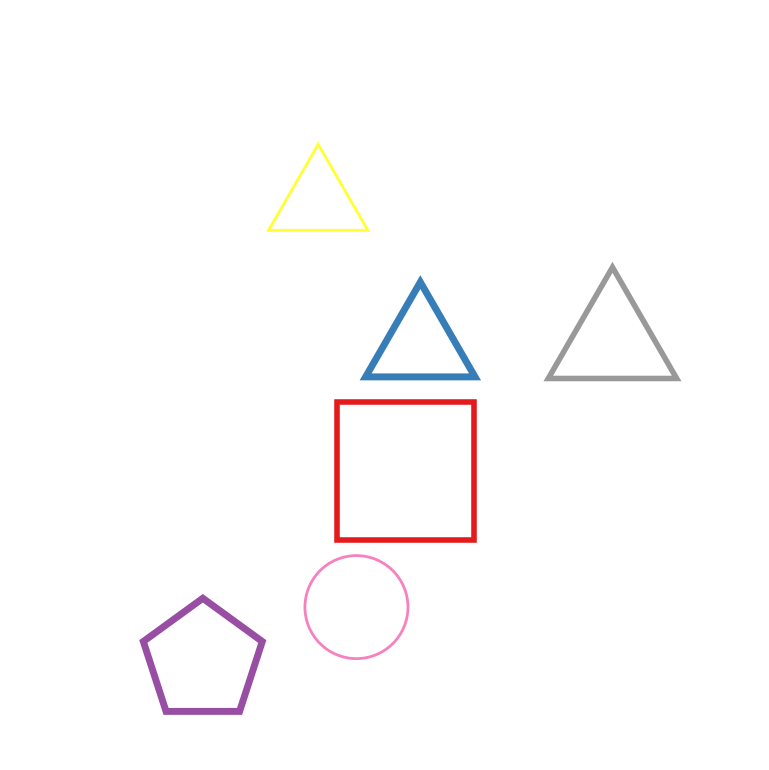[{"shape": "square", "thickness": 2, "radius": 0.45, "center": [0.527, 0.388]}, {"shape": "triangle", "thickness": 2.5, "radius": 0.41, "center": [0.546, 0.552]}, {"shape": "pentagon", "thickness": 2.5, "radius": 0.41, "center": [0.263, 0.142]}, {"shape": "triangle", "thickness": 1, "radius": 0.37, "center": [0.413, 0.738]}, {"shape": "circle", "thickness": 1, "radius": 0.33, "center": [0.463, 0.212]}, {"shape": "triangle", "thickness": 2, "radius": 0.48, "center": [0.795, 0.557]}]